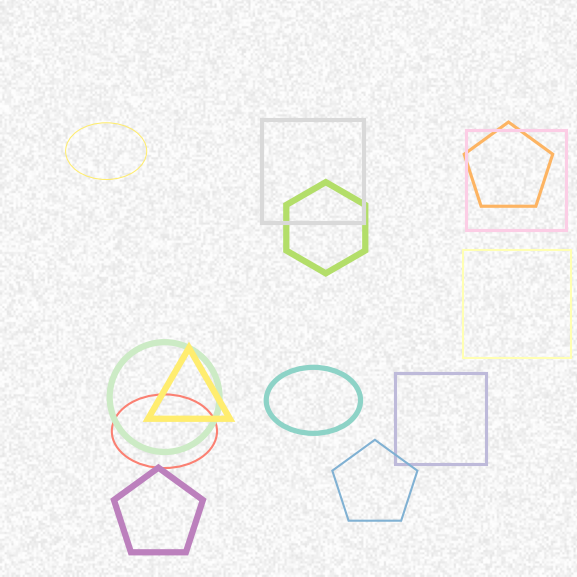[{"shape": "oval", "thickness": 2.5, "radius": 0.41, "center": [0.543, 0.306]}, {"shape": "square", "thickness": 1, "radius": 0.47, "center": [0.895, 0.472]}, {"shape": "square", "thickness": 1.5, "radius": 0.39, "center": [0.762, 0.275]}, {"shape": "oval", "thickness": 1, "radius": 0.46, "center": [0.285, 0.252]}, {"shape": "pentagon", "thickness": 1, "radius": 0.39, "center": [0.649, 0.16]}, {"shape": "pentagon", "thickness": 1.5, "radius": 0.4, "center": [0.88, 0.707]}, {"shape": "hexagon", "thickness": 3, "radius": 0.39, "center": [0.564, 0.605]}, {"shape": "square", "thickness": 1.5, "radius": 0.43, "center": [0.893, 0.688]}, {"shape": "square", "thickness": 2, "radius": 0.44, "center": [0.542, 0.702]}, {"shape": "pentagon", "thickness": 3, "radius": 0.4, "center": [0.274, 0.108]}, {"shape": "circle", "thickness": 3, "radius": 0.48, "center": [0.285, 0.312]}, {"shape": "triangle", "thickness": 3, "radius": 0.41, "center": [0.327, 0.315]}, {"shape": "oval", "thickness": 0.5, "radius": 0.35, "center": [0.184, 0.737]}]